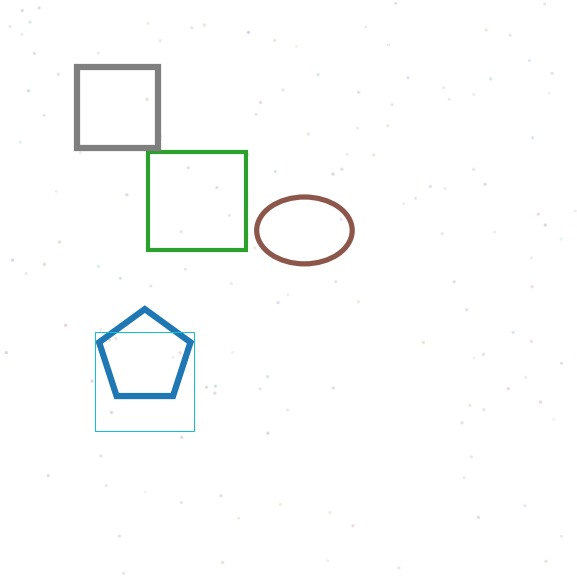[{"shape": "pentagon", "thickness": 3, "radius": 0.42, "center": [0.251, 0.381]}, {"shape": "square", "thickness": 2, "radius": 0.42, "center": [0.342, 0.651]}, {"shape": "oval", "thickness": 2.5, "radius": 0.41, "center": [0.527, 0.6]}, {"shape": "square", "thickness": 3, "radius": 0.35, "center": [0.203, 0.812]}, {"shape": "square", "thickness": 0.5, "radius": 0.43, "center": [0.25, 0.339]}]